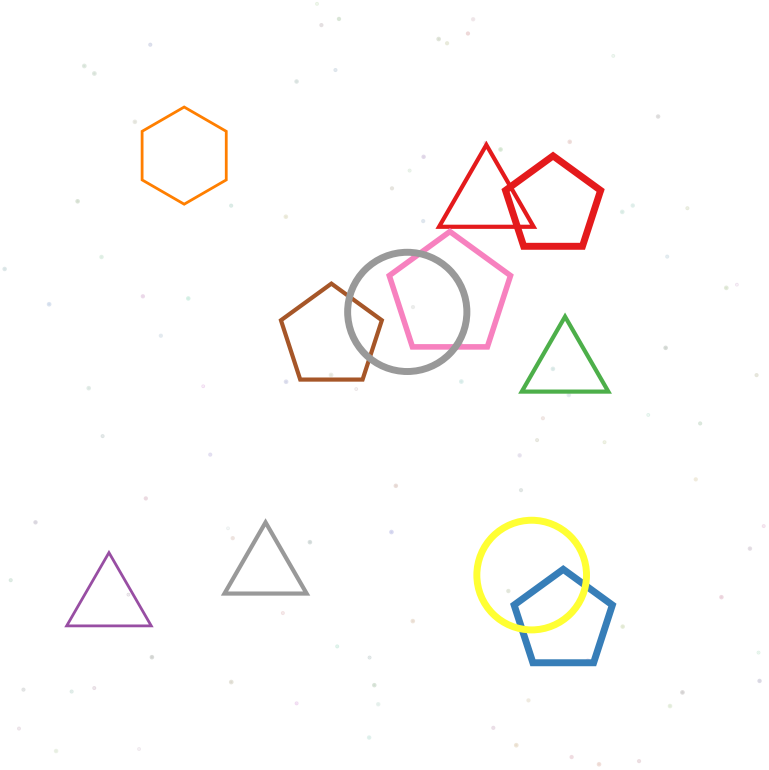[{"shape": "triangle", "thickness": 1.5, "radius": 0.35, "center": [0.632, 0.741]}, {"shape": "pentagon", "thickness": 2.5, "radius": 0.32, "center": [0.718, 0.733]}, {"shape": "pentagon", "thickness": 2.5, "radius": 0.34, "center": [0.731, 0.194]}, {"shape": "triangle", "thickness": 1.5, "radius": 0.32, "center": [0.734, 0.524]}, {"shape": "triangle", "thickness": 1, "radius": 0.32, "center": [0.142, 0.219]}, {"shape": "hexagon", "thickness": 1, "radius": 0.32, "center": [0.239, 0.798]}, {"shape": "circle", "thickness": 2.5, "radius": 0.36, "center": [0.69, 0.253]}, {"shape": "pentagon", "thickness": 1.5, "radius": 0.34, "center": [0.43, 0.563]}, {"shape": "pentagon", "thickness": 2, "radius": 0.41, "center": [0.584, 0.616]}, {"shape": "triangle", "thickness": 1.5, "radius": 0.31, "center": [0.345, 0.26]}, {"shape": "circle", "thickness": 2.5, "radius": 0.39, "center": [0.529, 0.595]}]